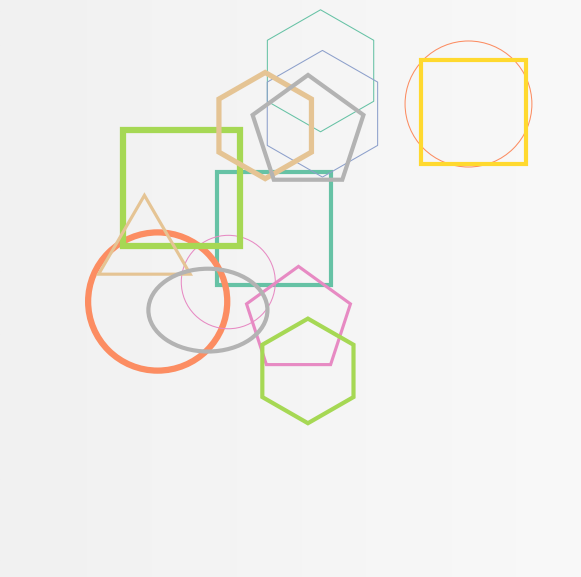[{"shape": "hexagon", "thickness": 0.5, "radius": 0.53, "center": [0.551, 0.877]}, {"shape": "square", "thickness": 2, "radius": 0.49, "center": [0.472, 0.604]}, {"shape": "circle", "thickness": 0.5, "radius": 0.55, "center": [0.806, 0.819]}, {"shape": "circle", "thickness": 3, "radius": 0.6, "center": [0.271, 0.477]}, {"shape": "hexagon", "thickness": 0.5, "radius": 0.55, "center": [0.555, 0.802]}, {"shape": "pentagon", "thickness": 1.5, "radius": 0.47, "center": [0.514, 0.444]}, {"shape": "circle", "thickness": 0.5, "radius": 0.4, "center": [0.393, 0.511]}, {"shape": "square", "thickness": 3, "radius": 0.5, "center": [0.312, 0.674]}, {"shape": "hexagon", "thickness": 2, "radius": 0.45, "center": [0.53, 0.357]}, {"shape": "square", "thickness": 2, "radius": 0.45, "center": [0.815, 0.805]}, {"shape": "triangle", "thickness": 1.5, "radius": 0.46, "center": [0.248, 0.57]}, {"shape": "hexagon", "thickness": 2.5, "radius": 0.46, "center": [0.456, 0.782]}, {"shape": "oval", "thickness": 2, "radius": 0.51, "center": [0.358, 0.462]}, {"shape": "pentagon", "thickness": 2, "radius": 0.5, "center": [0.53, 0.769]}]